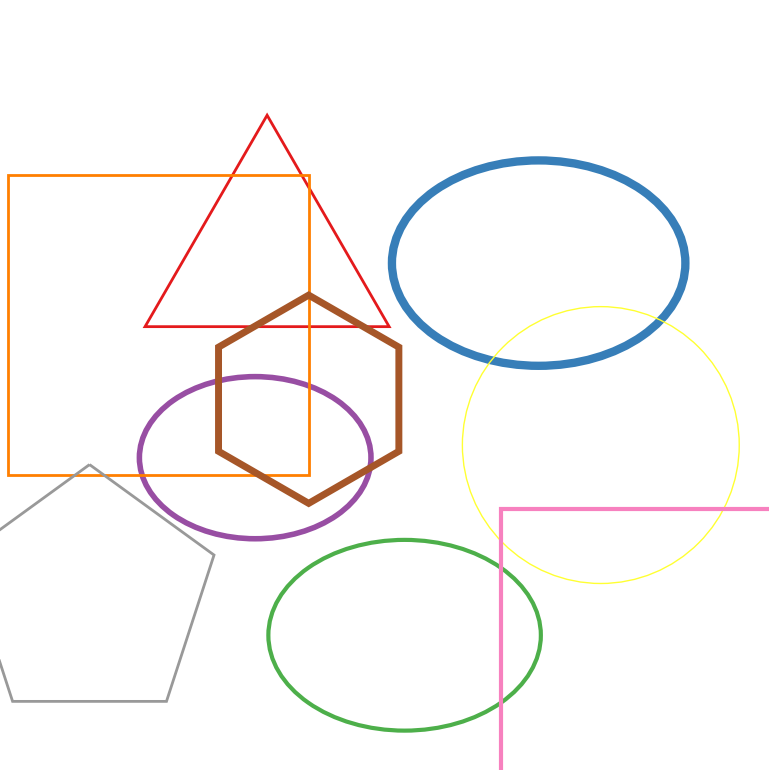[{"shape": "triangle", "thickness": 1, "radius": 0.92, "center": [0.347, 0.667]}, {"shape": "oval", "thickness": 3, "radius": 0.95, "center": [0.7, 0.658]}, {"shape": "oval", "thickness": 1.5, "radius": 0.88, "center": [0.525, 0.175]}, {"shape": "oval", "thickness": 2, "radius": 0.75, "center": [0.331, 0.406]}, {"shape": "square", "thickness": 1, "radius": 0.98, "center": [0.206, 0.578]}, {"shape": "circle", "thickness": 0.5, "radius": 0.9, "center": [0.78, 0.422]}, {"shape": "hexagon", "thickness": 2.5, "radius": 0.68, "center": [0.401, 0.482]}, {"shape": "square", "thickness": 1.5, "radius": 0.99, "center": [0.849, 0.142]}, {"shape": "pentagon", "thickness": 1, "radius": 0.85, "center": [0.116, 0.227]}]